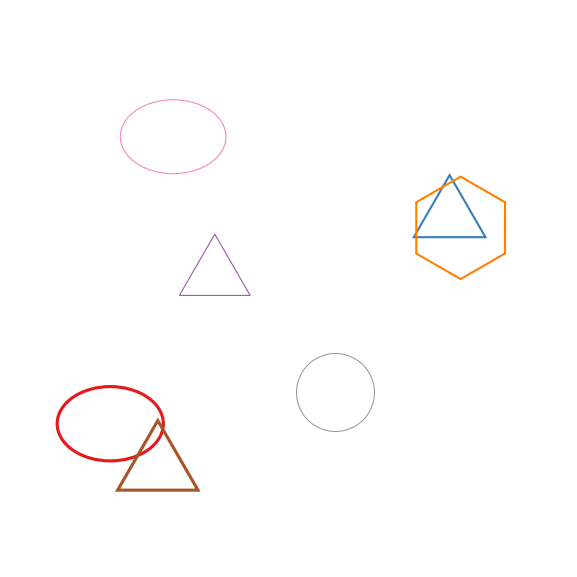[{"shape": "oval", "thickness": 1.5, "radius": 0.46, "center": [0.191, 0.265]}, {"shape": "triangle", "thickness": 1, "radius": 0.36, "center": [0.779, 0.624]}, {"shape": "triangle", "thickness": 0.5, "radius": 0.35, "center": [0.372, 0.523]}, {"shape": "hexagon", "thickness": 1, "radius": 0.44, "center": [0.798, 0.605]}, {"shape": "triangle", "thickness": 1.5, "radius": 0.4, "center": [0.273, 0.191]}, {"shape": "oval", "thickness": 0.5, "radius": 0.46, "center": [0.3, 0.762]}, {"shape": "circle", "thickness": 0.5, "radius": 0.34, "center": [0.581, 0.319]}]